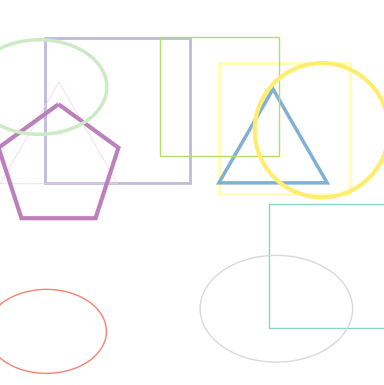[{"shape": "square", "thickness": 1, "radius": 0.8, "center": [0.86, 0.309]}, {"shape": "square", "thickness": 2, "radius": 0.85, "center": [0.738, 0.667]}, {"shape": "square", "thickness": 2, "radius": 0.94, "center": [0.305, 0.714]}, {"shape": "oval", "thickness": 1, "radius": 0.78, "center": [0.121, 0.139]}, {"shape": "triangle", "thickness": 2.5, "radius": 0.81, "center": [0.709, 0.606]}, {"shape": "square", "thickness": 1, "radius": 0.77, "center": [0.57, 0.749]}, {"shape": "triangle", "thickness": 0.5, "radius": 0.88, "center": [0.153, 0.611]}, {"shape": "oval", "thickness": 1, "radius": 0.99, "center": [0.718, 0.198]}, {"shape": "pentagon", "thickness": 3, "radius": 0.82, "center": [0.152, 0.566]}, {"shape": "oval", "thickness": 2.5, "radius": 0.88, "center": [0.102, 0.774]}, {"shape": "circle", "thickness": 3, "radius": 0.87, "center": [0.836, 0.662]}]